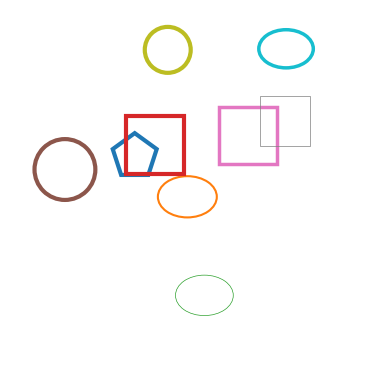[{"shape": "pentagon", "thickness": 3, "radius": 0.3, "center": [0.35, 0.594]}, {"shape": "oval", "thickness": 1.5, "radius": 0.38, "center": [0.487, 0.489]}, {"shape": "oval", "thickness": 0.5, "radius": 0.38, "center": [0.531, 0.233]}, {"shape": "square", "thickness": 3, "radius": 0.38, "center": [0.403, 0.623]}, {"shape": "circle", "thickness": 3, "radius": 0.4, "center": [0.169, 0.56]}, {"shape": "square", "thickness": 2.5, "radius": 0.37, "center": [0.644, 0.649]}, {"shape": "square", "thickness": 0.5, "radius": 0.32, "center": [0.74, 0.685]}, {"shape": "circle", "thickness": 3, "radius": 0.3, "center": [0.436, 0.87]}, {"shape": "oval", "thickness": 2.5, "radius": 0.35, "center": [0.743, 0.873]}]